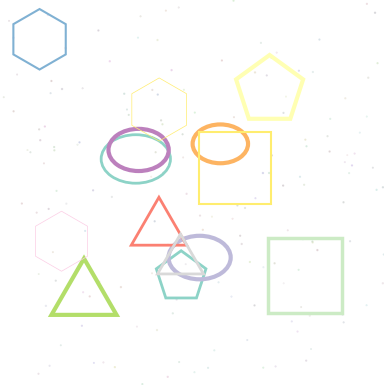[{"shape": "pentagon", "thickness": 2, "radius": 0.34, "center": [0.47, 0.281]}, {"shape": "oval", "thickness": 2, "radius": 0.45, "center": [0.353, 0.587]}, {"shape": "pentagon", "thickness": 3, "radius": 0.46, "center": [0.7, 0.766]}, {"shape": "oval", "thickness": 3, "radius": 0.4, "center": [0.518, 0.331]}, {"shape": "triangle", "thickness": 2, "radius": 0.41, "center": [0.413, 0.405]}, {"shape": "hexagon", "thickness": 1.5, "radius": 0.39, "center": [0.103, 0.898]}, {"shape": "oval", "thickness": 3, "radius": 0.36, "center": [0.572, 0.626]}, {"shape": "triangle", "thickness": 3, "radius": 0.49, "center": [0.218, 0.231]}, {"shape": "hexagon", "thickness": 0.5, "radius": 0.39, "center": [0.16, 0.373]}, {"shape": "triangle", "thickness": 2, "radius": 0.34, "center": [0.469, 0.323]}, {"shape": "oval", "thickness": 3, "radius": 0.39, "center": [0.36, 0.611]}, {"shape": "square", "thickness": 2.5, "radius": 0.48, "center": [0.792, 0.285]}, {"shape": "square", "thickness": 1.5, "radius": 0.47, "center": [0.61, 0.564]}, {"shape": "hexagon", "thickness": 0.5, "radius": 0.41, "center": [0.413, 0.716]}]